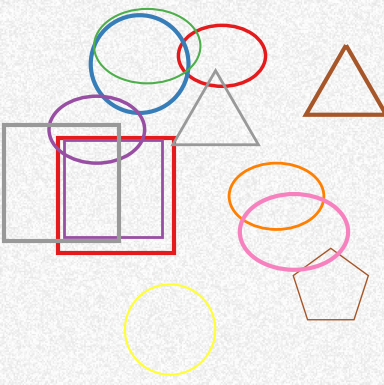[{"shape": "square", "thickness": 3, "radius": 0.75, "center": [0.301, 0.493]}, {"shape": "oval", "thickness": 2.5, "radius": 0.57, "center": [0.577, 0.855]}, {"shape": "circle", "thickness": 3, "radius": 0.63, "center": [0.363, 0.834]}, {"shape": "oval", "thickness": 1.5, "radius": 0.69, "center": [0.382, 0.88]}, {"shape": "square", "thickness": 2, "radius": 0.63, "center": [0.293, 0.51]}, {"shape": "oval", "thickness": 2.5, "radius": 0.62, "center": [0.251, 0.663]}, {"shape": "oval", "thickness": 2, "radius": 0.62, "center": [0.718, 0.49]}, {"shape": "circle", "thickness": 1.5, "radius": 0.59, "center": [0.442, 0.144]}, {"shape": "pentagon", "thickness": 1, "radius": 0.51, "center": [0.859, 0.252]}, {"shape": "triangle", "thickness": 3, "radius": 0.6, "center": [0.899, 0.762]}, {"shape": "oval", "thickness": 3, "radius": 0.7, "center": [0.764, 0.398]}, {"shape": "square", "thickness": 3, "radius": 0.75, "center": [0.159, 0.525]}, {"shape": "triangle", "thickness": 2, "radius": 0.64, "center": [0.56, 0.688]}]